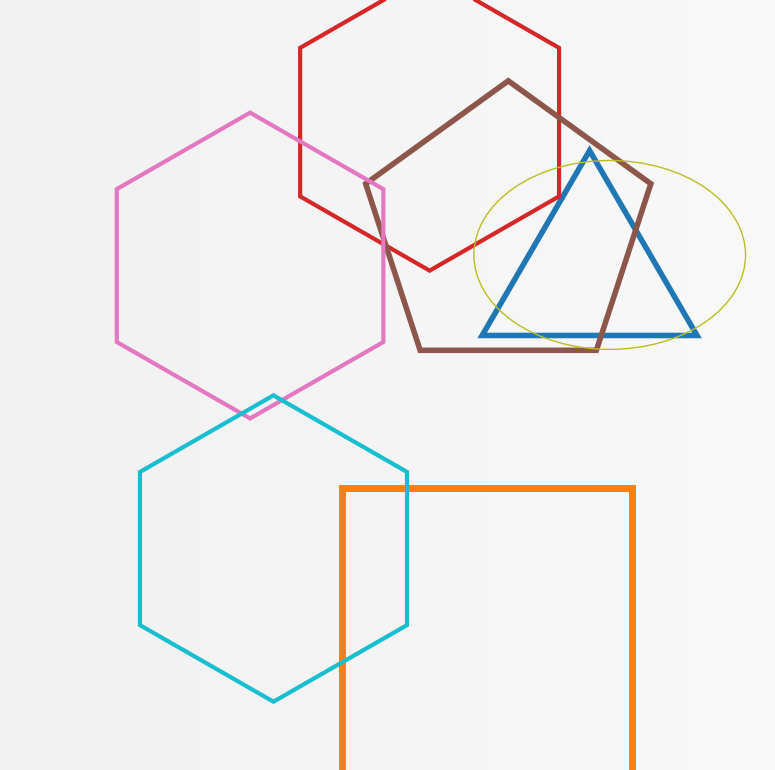[{"shape": "triangle", "thickness": 2, "radius": 0.8, "center": [0.761, 0.644]}, {"shape": "square", "thickness": 2.5, "radius": 0.94, "center": [0.629, 0.179]}, {"shape": "hexagon", "thickness": 1.5, "radius": 0.96, "center": [0.554, 0.841]}, {"shape": "pentagon", "thickness": 2, "radius": 0.97, "center": [0.656, 0.702]}, {"shape": "hexagon", "thickness": 1.5, "radius": 0.99, "center": [0.323, 0.655]}, {"shape": "oval", "thickness": 0.5, "radius": 0.88, "center": [0.787, 0.669]}, {"shape": "hexagon", "thickness": 1.5, "radius": 0.99, "center": [0.353, 0.288]}]